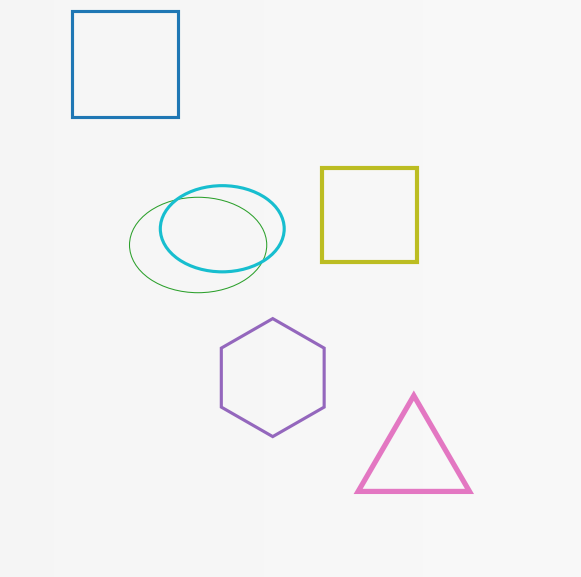[{"shape": "square", "thickness": 1.5, "radius": 0.46, "center": [0.214, 0.888]}, {"shape": "oval", "thickness": 0.5, "radius": 0.59, "center": [0.341, 0.575]}, {"shape": "hexagon", "thickness": 1.5, "radius": 0.51, "center": [0.469, 0.345]}, {"shape": "triangle", "thickness": 2.5, "radius": 0.55, "center": [0.712, 0.203]}, {"shape": "square", "thickness": 2, "radius": 0.41, "center": [0.636, 0.627]}, {"shape": "oval", "thickness": 1.5, "radius": 0.53, "center": [0.382, 0.603]}]